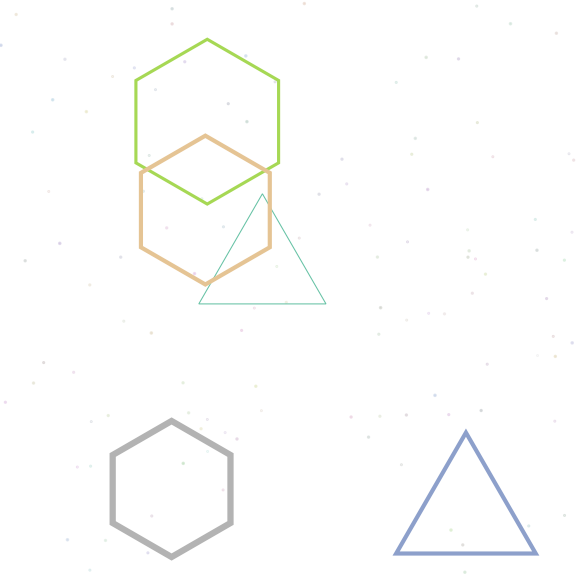[{"shape": "triangle", "thickness": 0.5, "radius": 0.64, "center": [0.454, 0.536]}, {"shape": "triangle", "thickness": 2, "radius": 0.7, "center": [0.807, 0.11]}, {"shape": "hexagon", "thickness": 1.5, "radius": 0.71, "center": [0.359, 0.788]}, {"shape": "hexagon", "thickness": 2, "radius": 0.64, "center": [0.356, 0.635]}, {"shape": "hexagon", "thickness": 3, "radius": 0.59, "center": [0.297, 0.152]}]